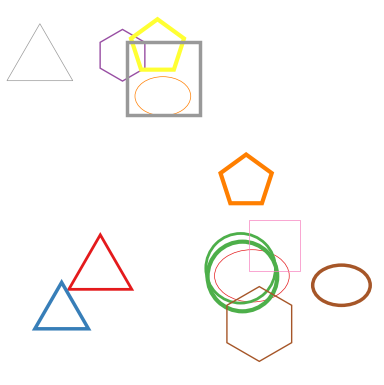[{"shape": "oval", "thickness": 0.5, "radius": 0.48, "center": [0.654, 0.284]}, {"shape": "triangle", "thickness": 2, "radius": 0.47, "center": [0.261, 0.296]}, {"shape": "triangle", "thickness": 2.5, "radius": 0.4, "center": [0.16, 0.186]}, {"shape": "circle", "thickness": 2, "radius": 0.45, "center": [0.625, 0.303]}, {"shape": "circle", "thickness": 3, "radius": 0.45, "center": [0.63, 0.282]}, {"shape": "hexagon", "thickness": 1, "radius": 0.34, "center": [0.318, 0.857]}, {"shape": "oval", "thickness": 0.5, "radius": 0.36, "center": [0.423, 0.75]}, {"shape": "pentagon", "thickness": 3, "radius": 0.35, "center": [0.639, 0.529]}, {"shape": "pentagon", "thickness": 3, "radius": 0.36, "center": [0.409, 0.878]}, {"shape": "hexagon", "thickness": 1, "radius": 0.49, "center": [0.673, 0.158]}, {"shape": "oval", "thickness": 2.5, "radius": 0.37, "center": [0.887, 0.259]}, {"shape": "square", "thickness": 0.5, "radius": 0.34, "center": [0.713, 0.362]}, {"shape": "triangle", "thickness": 0.5, "radius": 0.49, "center": [0.104, 0.84]}, {"shape": "square", "thickness": 2.5, "radius": 0.47, "center": [0.426, 0.797]}]